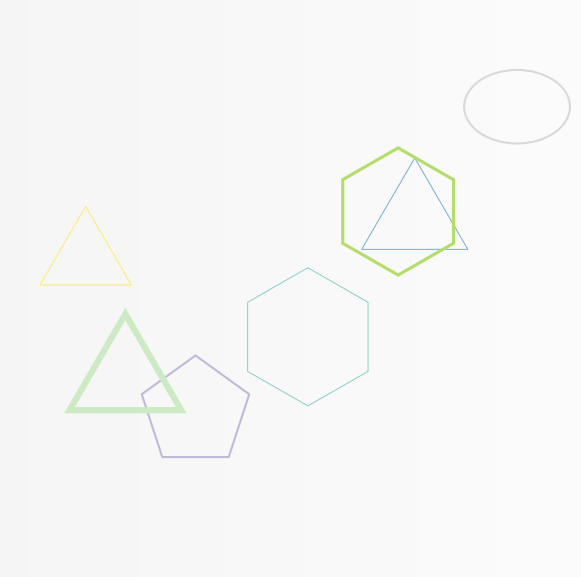[{"shape": "hexagon", "thickness": 0.5, "radius": 0.6, "center": [0.53, 0.416]}, {"shape": "pentagon", "thickness": 1, "radius": 0.49, "center": [0.336, 0.286]}, {"shape": "triangle", "thickness": 0.5, "radius": 0.53, "center": [0.714, 0.62]}, {"shape": "hexagon", "thickness": 1.5, "radius": 0.55, "center": [0.685, 0.633]}, {"shape": "oval", "thickness": 1, "radius": 0.46, "center": [0.89, 0.814]}, {"shape": "triangle", "thickness": 3, "radius": 0.55, "center": [0.216, 0.344]}, {"shape": "triangle", "thickness": 0.5, "radius": 0.45, "center": [0.147, 0.551]}]